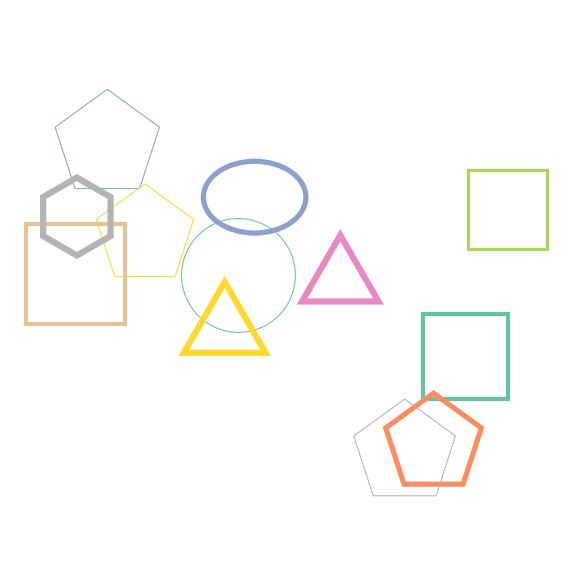[{"shape": "circle", "thickness": 0.5, "radius": 0.49, "center": [0.413, 0.522]}, {"shape": "square", "thickness": 2, "radius": 0.37, "center": [0.806, 0.381]}, {"shape": "pentagon", "thickness": 2.5, "radius": 0.44, "center": [0.751, 0.231]}, {"shape": "oval", "thickness": 2.5, "radius": 0.44, "center": [0.441, 0.658]}, {"shape": "pentagon", "thickness": 0.5, "radius": 0.48, "center": [0.186, 0.75]}, {"shape": "triangle", "thickness": 3, "radius": 0.38, "center": [0.589, 0.515]}, {"shape": "square", "thickness": 1.5, "radius": 0.34, "center": [0.879, 0.637]}, {"shape": "pentagon", "thickness": 0.5, "radius": 0.44, "center": [0.251, 0.592]}, {"shape": "triangle", "thickness": 3, "radius": 0.41, "center": [0.389, 0.429]}, {"shape": "square", "thickness": 2, "radius": 0.43, "center": [0.13, 0.525]}, {"shape": "pentagon", "thickness": 0.5, "radius": 0.46, "center": [0.701, 0.216]}, {"shape": "hexagon", "thickness": 3, "radius": 0.34, "center": [0.133, 0.624]}]